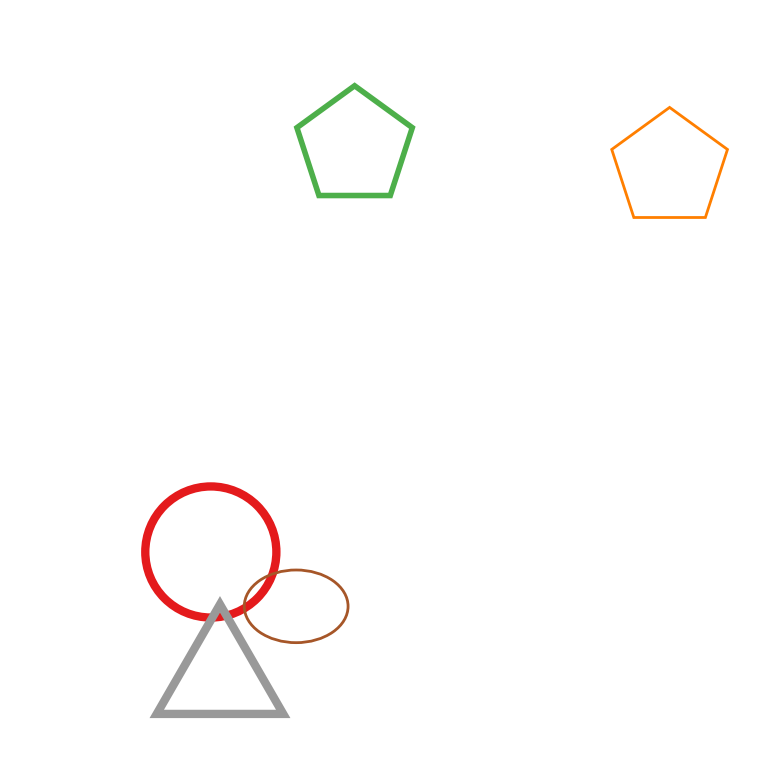[{"shape": "circle", "thickness": 3, "radius": 0.43, "center": [0.274, 0.283]}, {"shape": "pentagon", "thickness": 2, "radius": 0.39, "center": [0.461, 0.81]}, {"shape": "pentagon", "thickness": 1, "radius": 0.4, "center": [0.87, 0.781]}, {"shape": "oval", "thickness": 1, "radius": 0.34, "center": [0.385, 0.213]}, {"shape": "triangle", "thickness": 3, "radius": 0.47, "center": [0.286, 0.12]}]